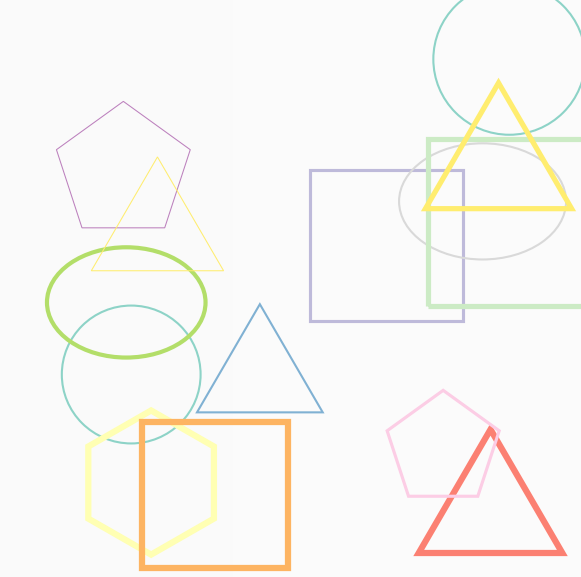[{"shape": "circle", "thickness": 1, "radius": 0.6, "center": [0.226, 0.351]}, {"shape": "circle", "thickness": 1, "radius": 0.65, "center": [0.876, 0.897]}, {"shape": "hexagon", "thickness": 3, "radius": 0.62, "center": [0.26, 0.164]}, {"shape": "square", "thickness": 1.5, "radius": 0.66, "center": [0.665, 0.574]}, {"shape": "triangle", "thickness": 3, "radius": 0.71, "center": [0.844, 0.113]}, {"shape": "triangle", "thickness": 1, "radius": 0.62, "center": [0.447, 0.348]}, {"shape": "square", "thickness": 3, "radius": 0.63, "center": [0.37, 0.142]}, {"shape": "oval", "thickness": 2, "radius": 0.68, "center": [0.217, 0.475]}, {"shape": "pentagon", "thickness": 1.5, "radius": 0.51, "center": [0.762, 0.222]}, {"shape": "oval", "thickness": 1, "radius": 0.72, "center": [0.83, 0.65]}, {"shape": "pentagon", "thickness": 0.5, "radius": 0.61, "center": [0.212, 0.703]}, {"shape": "square", "thickness": 2.5, "radius": 0.72, "center": [0.881, 0.615]}, {"shape": "triangle", "thickness": 0.5, "radius": 0.66, "center": [0.271, 0.596]}, {"shape": "triangle", "thickness": 2.5, "radius": 0.73, "center": [0.858, 0.71]}]